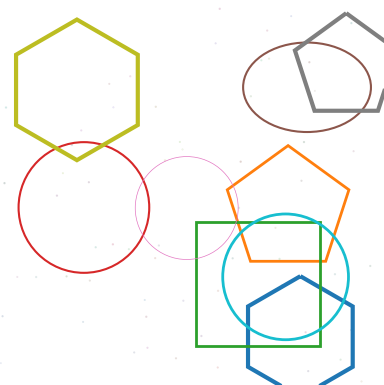[{"shape": "hexagon", "thickness": 3, "radius": 0.78, "center": [0.78, 0.126]}, {"shape": "pentagon", "thickness": 2, "radius": 0.83, "center": [0.748, 0.456]}, {"shape": "square", "thickness": 2, "radius": 0.81, "center": [0.67, 0.262]}, {"shape": "circle", "thickness": 1.5, "radius": 0.85, "center": [0.218, 0.461]}, {"shape": "oval", "thickness": 1.5, "radius": 0.83, "center": [0.797, 0.773]}, {"shape": "circle", "thickness": 0.5, "radius": 0.67, "center": [0.485, 0.46]}, {"shape": "pentagon", "thickness": 3, "radius": 0.7, "center": [0.899, 0.826]}, {"shape": "hexagon", "thickness": 3, "radius": 0.91, "center": [0.2, 0.767]}, {"shape": "circle", "thickness": 2, "radius": 0.82, "center": [0.742, 0.281]}]